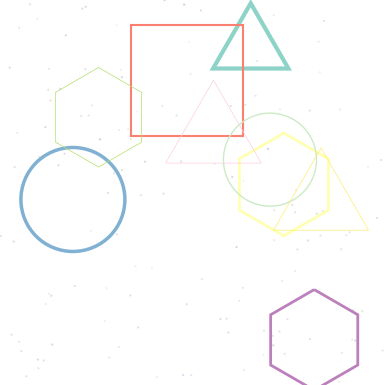[{"shape": "triangle", "thickness": 3, "radius": 0.56, "center": [0.651, 0.879]}, {"shape": "hexagon", "thickness": 2, "radius": 0.67, "center": [0.737, 0.521]}, {"shape": "square", "thickness": 1.5, "radius": 0.73, "center": [0.486, 0.791]}, {"shape": "circle", "thickness": 2.5, "radius": 0.68, "center": [0.189, 0.482]}, {"shape": "hexagon", "thickness": 0.5, "radius": 0.65, "center": [0.256, 0.695]}, {"shape": "triangle", "thickness": 0.5, "radius": 0.72, "center": [0.554, 0.648]}, {"shape": "hexagon", "thickness": 2, "radius": 0.65, "center": [0.816, 0.117]}, {"shape": "circle", "thickness": 1, "radius": 0.6, "center": [0.701, 0.585]}, {"shape": "triangle", "thickness": 0.5, "radius": 0.71, "center": [0.834, 0.473]}]